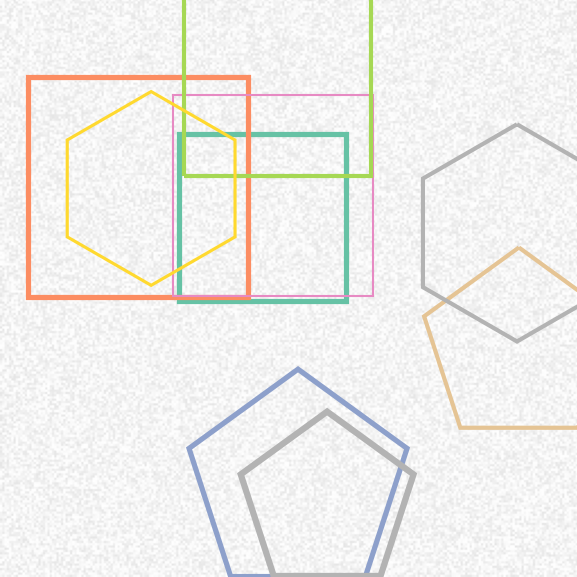[{"shape": "square", "thickness": 2.5, "radius": 0.72, "center": [0.454, 0.623]}, {"shape": "square", "thickness": 2.5, "radius": 0.95, "center": [0.238, 0.675]}, {"shape": "pentagon", "thickness": 2.5, "radius": 0.99, "center": [0.516, 0.161]}, {"shape": "square", "thickness": 1, "radius": 0.87, "center": [0.472, 0.66]}, {"shape": "square", "thickness": 2, "radius": 0.81, "center": [0.48, 0.857]}, {"shape": "hexagon", "thickness": 1.5, "radius": 0.84, "center": [0.262, 0.673]}, {"shape": "pentagon", "thickness": 2, "radius": 0.86, "center": [0.899, 0.398]}, {"shape": "hexagon", "thickness": 2, "radius": 0.94, "center": [0.895, 0.596]}, {"shape": "pentagon", "thickness": 3, "radius": 0.79, "center": [0.566, 0.129]}]